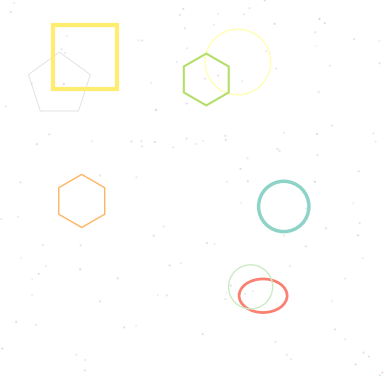[{"shape": "circle", "thickness": 2.5, "radius": 0.33, "center": [0.737, 0.464]}, {"shape": "circle", "thickness": 1, "radius": 0.43, "center": [0.618, 0.839]}, {"shape": "oval", "thickness": 2, "radius": 0.31, "center": [0.683, 0.232]}, {"shape": "hexagon", "thickness": 1, "radius": 0.34, "center": [0.212, 0.478]}, {"shape": "hexagon", "thickness": 1.5, "radius": 0.34, "center": [0.536, 0.794]}, {"shape": "pentagon", "thickness": 0.5, "radius": 0.42, "center": [0.154, 0.78]}, {"shape": "circle", "thickness": 1, "radius": 0.29, "center": [0.651, 0.255]}, {"shape": "square", "thickness": 3, "radius": 0.42, "center": [0.22, 0.851]}]